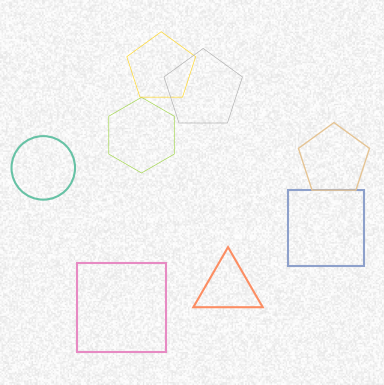[{"shape": "circle", "thickness": 1.5, "radius": 0.41, "center": [0.112, 0.564]}, {"shape": "triangle", "thickness": 1.5, "radius": 0.52, "center": [0.592, 0.254]}, {"shape": "square", "thickness": 1.5, "radius": 0.49, "center": [0.846, 0.407]}, {"shape": "square", "thickness": 1.5, "radius": 0.58, "center": [0.315, 0.201]}, {"shape": "hexagon", "thickness": 0.5, "radius": 0.49, "center": [0.368, 0.649]}, {"shape": "pentagon", "thickness": 0.5, "radius": 0.47, "center": [0.419, 0.824]}, {"shape": "pentagon", "thickness": 1, "radius": 0.49, "center": [0.867, 0.585]}, {"shape": "pentagon", "thickness": 0.5, "radius": 0.54, "center": [0.528, 0.767]}]